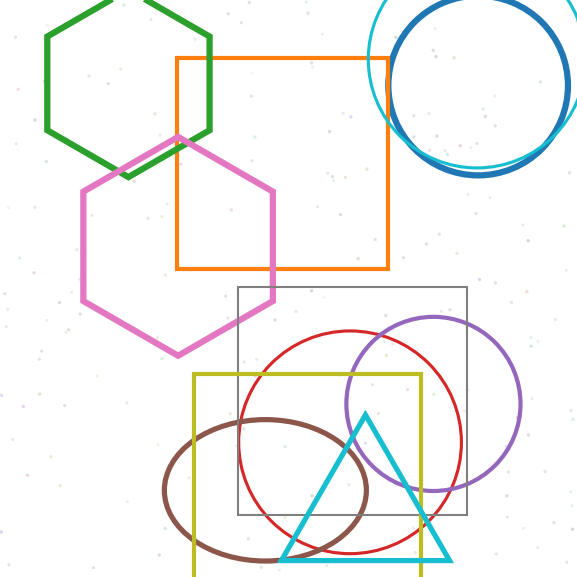[{"shape": "circle", "thickness": 3, "radius": 0.78, "center": [0.828, 0.851]}, {"shape": "square", "thickness": 2, "radius": 0.91, "center": [0.489, 0.716]}, {"shape": "hexagon", "thickness": 3, "radius": 0.81, "center": [0.222, 0.855]}, {"shape": "circle", "thickness": 1.5, "radius": 0.96, "center": [0.606, 0.233]}, {"shape": "circle", "thickness": 2, "radius": 0.75, "center": [0.751, 0.3]}, {"shape": "oval", "thickness": 2.5, "radius": 0.87, "center": [0.46, 0.15]}, {"shape": "hexagon", "thickness": 3, "radius": 0.95, "center": [0.308, 0.573]}, {"shape": "square", "thickness": 1, "radius": 0.99, "center": [0.611, 0.305]}, {"shape": "square", "thickness": 2, "radius": 0.99, "center": [0.533, 0.155]}, {"shape": "circle", "thickness": 1.5, "radius": 0.94, "center": [0.826, 0.896]}, {"shape": "triangle", "thickness": 2.5, "radius": 0.84, "center": [0.633, 0.113]}]